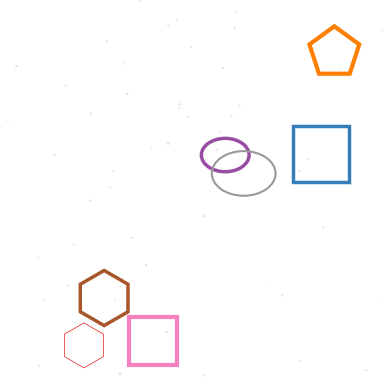[{"shape": "hexagon", "thickness": 0.5, "radius": 0.29, "center": [0.218, 0.103]}, {"shape": "square", "thickness": 2.5, "radius": 0.36, "center": [0.835, 0.601]}, {"shape": "oval", "thickness": 2.5, "radius": 0.31, "center": [0.585, 0.597]}, {"shape": "pentagon", "thickness": 3, "radius": 0.34, "center": [0.868, 0.864]}, {"shape": "hexagon", "thickness": 2.5, "radius": 0.36, "center": [0.27, 0.226]}, {"shape": "square", "thickness": 3, "radius": 0.31, "center": [0.397, 0.114]}, {"shape": "oval", "thickness": 1.5, "radius": 0.41, "center": [0.633, 0.55]}]